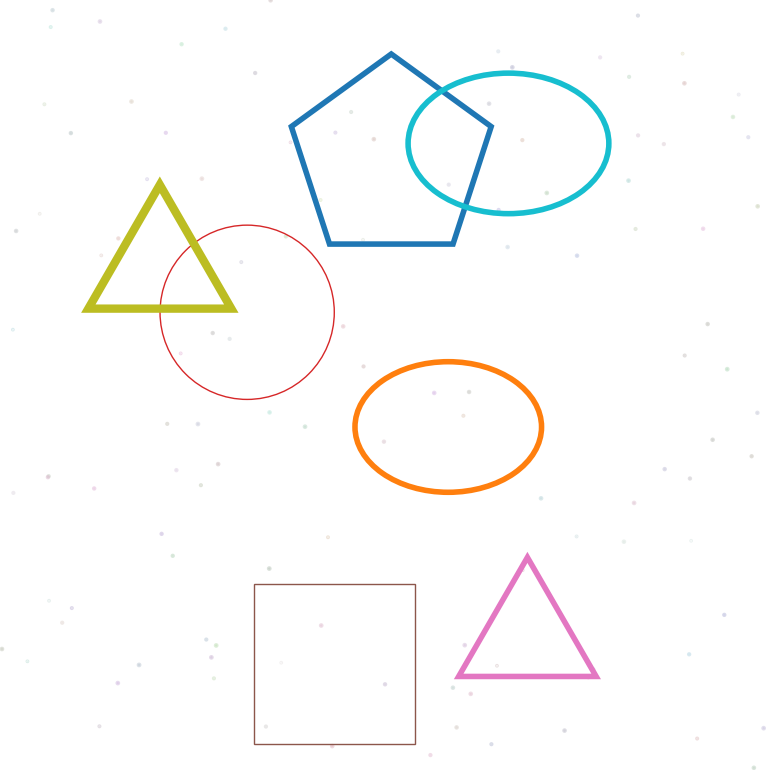[{"shape": "pentagon", "thickness": 2, "radius": 0.68, "center": [0.508, 0.793]}, {"shape": "oval", "thickness": 2, "radius": 0.61, "center": [0.582, 0.445]}, {"shape": "circle", "thickness": 0.5, "radius": 0.57, "center": [0.321, 0.594]}, {"shape": "square", "thickness": 0.5, "radius": 0.52, "center": [0.435, 0.138]}, {"shape": "triangle", "thickness": 2, "radius": 0.52, "center": [0.685, 0.173]}, {"shape": "triangle", "thickness": 3, "radius": 0.54, "center": [0.208, 0.653]}, {"shape": "oval", "thickness": 2, "radius": 0.65, "center": [0.66, 0.814]}]